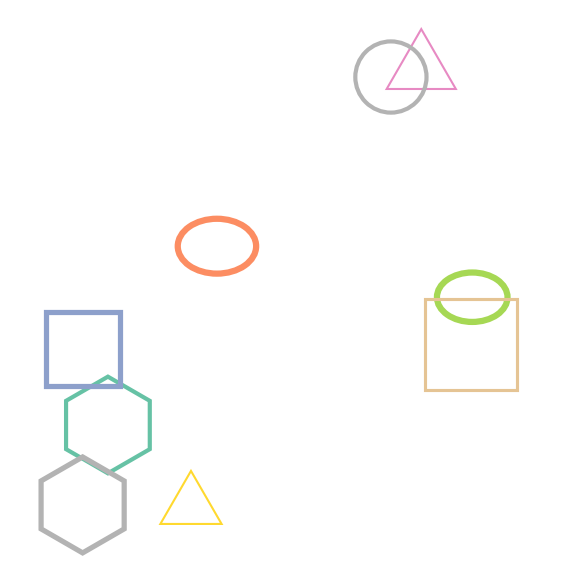[{"shape": "hexagon", "thickness": 2, "radius": 0.42, "center": [0.187, 0.263]}, {"shape": "oval", "thickness": 3, "radius": 0.34, "center": [0.376, 0.573]}, {"shape": "square", "thickness": 2.5, "radius": 0.32, "center": [0.143, 0.395]}, {"shape": "triangle", "thickness": 1, "radius": 0.35, "center": [0.729, 0.88]}, {"shape": "oval", "thickness": 3, "radius": 0.31, "center": [0.818, 0.484]}, {"shape": "triangle", "thickness": 1, "radius": 0.31, "center": [0.331, 0.122]}, {"shape": "square", "thickness": 1.5, "radius": 0.39, "center": [0.816, 0.403]}, {"shape": "circle", "thickness": 2, "radius": 0.31, "center": [0.677, 0.866]}, {"shape": "hexagon", "thickness": 2.5, "radius": 0.42, "center": [0.143, 0.125]}]